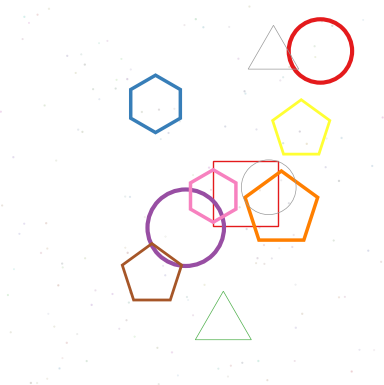[{"shape": "circle", "thickness": 3, "radius": 0.41, "center": [0.832, 0.868]}, {"shape": "square", "thickness": 1, "radius": 0.42, "center": [0.637, 0.498]}, {"shape": "hexagon", "thickness": 2.5, "radius": 0.37, "center": [0.404, 0.73]}, {"shape": "triangle", "thickness": 0.5, "radius": 0.42, "center": [0.58, 0.16]}, {"shape": "circle", "thickness": 3, "radius": 0.5, "center": [0.482, 0.408]}, {"shape": "pentagon", "thickness": 2.5, "radius": 0.5, "center": [0.731, 0.457]}, {"shape": "pentagon", "thickness": 2, "radius": 0.39, "center": [0.782, 0.663]}, {"shape": "pentagon", "thickness": 2, "radius": 0.41, "center": [0.395, 0.286]}, {"shape": "hexagon", "thickness": 2.5, "radius": 0.34, "center": [0.554, 0.491]}, {"shape": "circle", "thickness": 0.5, "radius": 0.36, "center": [0.698, 0.514]}, {"shape": "triangle", "thickness": 0.5, "radius": 0.38, "center": [0.71, 0.858]}]